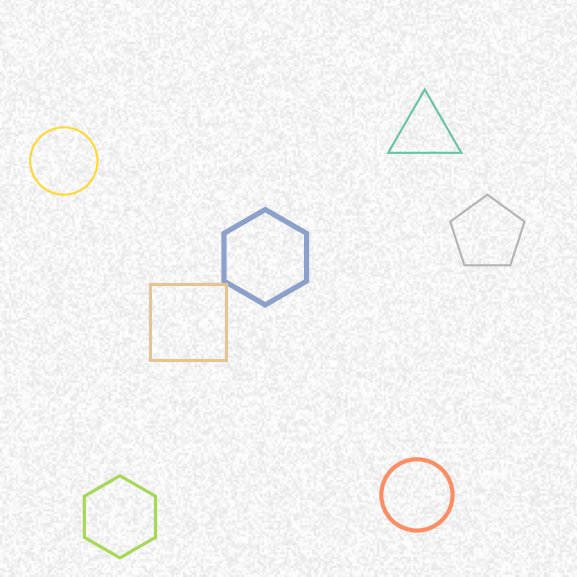[{"shape": "triangle", "thickness": 1, "radius": 0.37, "center": [0.736, 0.771]}, {"shape": "circle", "thickness": 2, "radius": 0.31, "center": [0.722, 0.142]}, {"shape": "hexagon", "thickness": 2.5, "radius": 0.41, "center": [0.459, 0.554]}, {"shape": "hexagon", "thickness": 1.5, "radius": 0.36, "center": [0.208, 0.104]}, {"shape": "circle", "thickness": 1, "radius": 0.29, "center": [0.111, 0.72]}, {"shape": "square", "thickness": 1.5, "radius": 0.33, "center": [0.325, 0.441]}, {"shape": "pentagon", "thickness": 1, "radius": 0.34, "center": [0.844, 0.594]}]